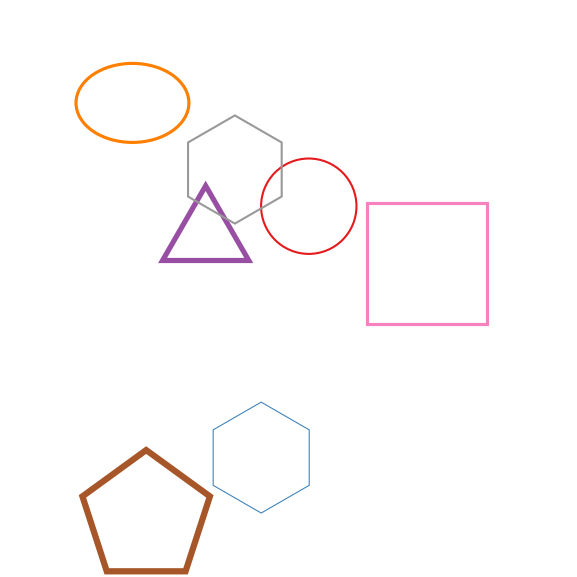[{"shape": "circle", "thickness": 1, "radius": 0.41, "center": [0.535, 0.642]}, {"shape": "hexagon", "thickness": 0.5, "radius": 0.48, "center": [0.452, 0.207]}, {"shape": "triangle", "thickness": 2.5, "radius": 0.43, "center": [0.356, 0.591]}, {"shape": "oval", "thickness": 1.5, "radius": 0.49, "center": [0.229, 0.821]}, {"shape": "pentagon", "thickness": 3, "radius": 0.58, "center": [0.253, 0.104]}, {"shape": "square", "thickness": 1.5, "radius": 0.52, "center": [0.739, 0.543]}, {"shape": "hexagon", "thickness": 1, "radius": 0.47, "center": [0.407, 0.706]}]